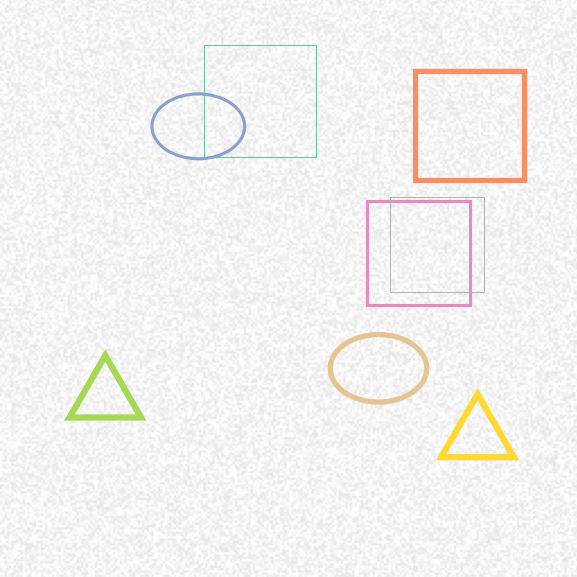[{"shape": "square", "thickness": 0.5, "radius": 0.48, "center": [0.451, 0.824]}, {"shape": "square", "thickness": 2.5, "radius": 0.47, "center": [0.814, 0.781]}, {"shape": "oval", "thickness": 1.5, "radius": 0.4, "center": [0.343, 0.78]}, {"shape": "square", "thickness": 1.5, "radius": 0.45, "center": [0.725, 0.561]}, {"shape": "triangle", "thickness": 3, "radius": 0.36, "center": [0.182, 0.312]}, {"shape": "triangle", "thickness": 3, "radius": 0.36, "center": [0.827, 0.244]}, {"shape": "oval", "thickness": 2.5, "radius": 0.42, "center": [0.655, 0.361]}, {"shape": "square", "thickness": 0.5, "radius": 0.41, "center": [0.757, 0.576]}]